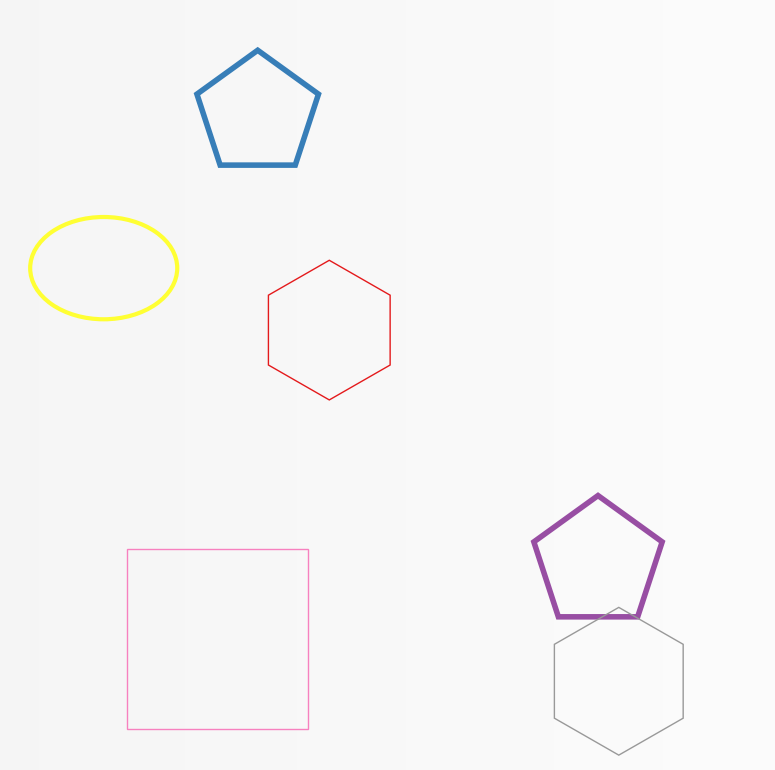[{"shape": "hexagon", "thickness": 0.5, "radius": 0.45, "center": [0.425, 0.571]}, {"shape": "pentagon", "thickness": 2, "radius": 0.41, "center": [0.333, 0.852]}, {"shape": "pentagon", "thickness": 2, "radius": 0.44, "center": [0.772, 0.269]}, {"shape": "oval", "thickness": 1.5, "radius": 0.47, "center": [0.134, 0.652]}, {"shape": "square", "thickness": 0.5, "radius": 0.59, "center": [0.281, 0.17]}, {"shape": "hexagon", "thickness": 0.5, "radius": 0.48, "center": [0.798, 0.115]}]